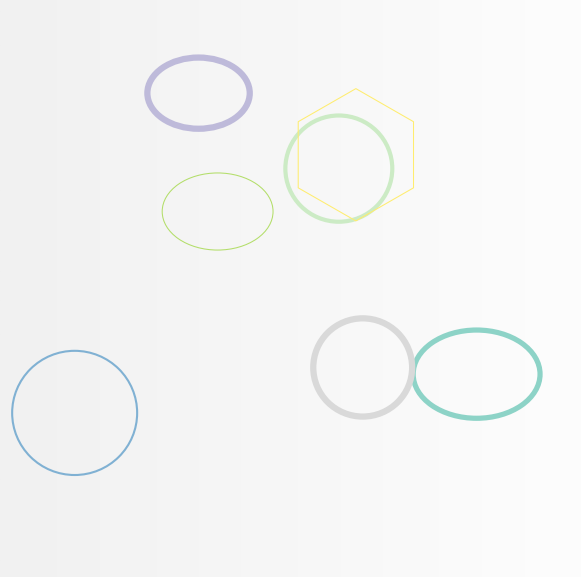[{"shape": "oval", "thickness": 2.5, "radius": 0.55, "center": [0.82, 0.351]}, {"shape": "oval", "thickness": 3, "radius": 0.44, "center": [0.342, 0.838]}, {"shape": "circle", "thickness": 1, "radius": 0.54, "center": [0.128, 0.284]}, {"shape": "oval", "thickness": 0.5, "radius": 0.48, "center": [0.374, 0.633]}, {"shape": "circle", "thickness": 3, "radius": 0.43, "center": [0.624, 0.363]}, {"shape": "circle", "thickness": 2, "radius": 0.46, "center": [0.583, 0.707]}, {"shape": "hexagon", "thickness": 0.5, "radius": 0.57, "center": [0.612, 0.731]}]